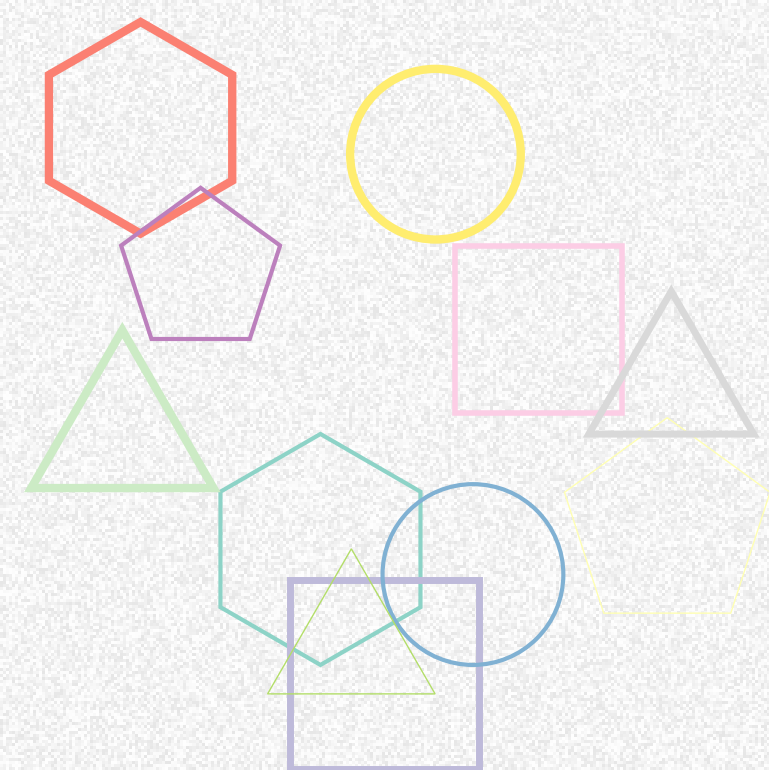[{"shape": "hexagon", "thickness": 1.5, "radius": 0.75, "center": [0.416, 0.286]}, {"shape": "pentagon", "thickness": 0.5, "radius": 0.7, "center": [0.867, 0.317]}, {"shape": "square", "thickness": 2.5, "radius": 0.61, "center": [0.499, 0.124]}, {"shape": "hexagon", "thickness": 3, "radius": 0.69, "center": [0.183, 0.834]}, {"shape": "circle", "thickness": 1.5, "radius": 0.59, "center": [0.614, 0.254]}, {"shape": "triangle", "thickness": 0.5, "radius": 0.63, "center": [0.456, 0.162]}, {"shape": "square", "thickness": 2, "radius": 0.54, "center": [0.699, 0.572]}, {"shape": "triangle", "thickness": 2.5, "radius": 0.62, "center": [0.872, 0.498]}, {"shape": "pentagon", "thickness": 1.5, "radius": 0.54, "center": [0.261, 0.648]}, {"shape": "triangle", "thickness": 3, "radius": 0.68, "center": [0.159, 0.435]}, {"shape": "circle", "thickness": 3, "radius": 0.55, "center": [0.566, 0.8]}]